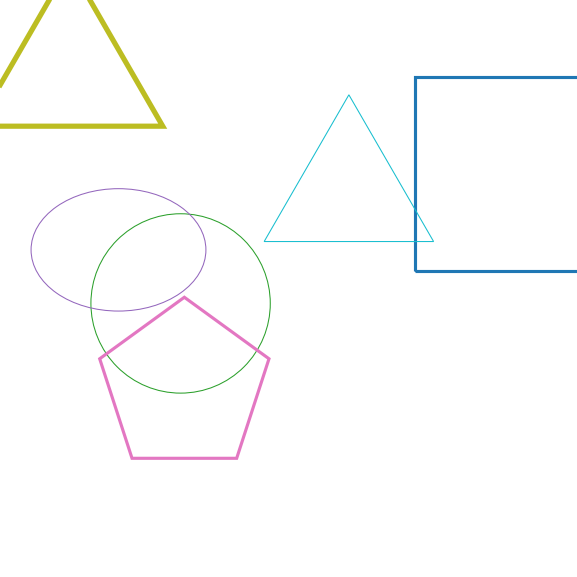[{"shape": "square", "thickness": 1.5, "radius": 0.84, "center": [0.887, 0.697]}, {"shape": "circle", "thickness": 0.5, "radius": 0.78, "center": [0.313, 0.474]}, {"shape": "oval", "thickness": 0.5, "radius": 0.76, "center": [0.205, 0.566]}, {"shape": "pentagon", "thickness": 1.5, "radius": 0.77, "center": [0.319, 0.33]}, {"shape": "triangle", "thickness": 2.5, "radius": 0.93, "center": [0.12, 0.874]}, {"shape": "triangle", "thickness": 0.5, "radius": 0.85, "center": [0.604, 0.666]}]